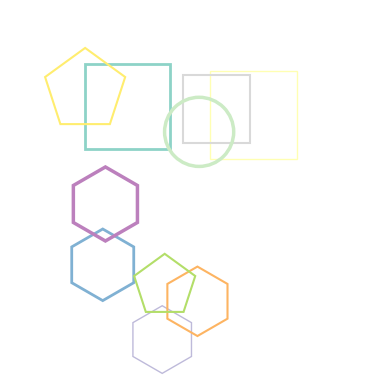[{"shape": "square", "thickness": 2, "radius": 0.55, "center": [0.331, 0.724]}, {"shape": "square", "thickness": 1, "radius": 0.57, "center": [0.658, 0.702]}, {"shape": "hexagon", "thickness": 1, "radius": 0.44, "center": [0.421, 0.118]}, {"shape": "hexagon", "thickness": 2, "radius": 0.46, "center": [0.267, 0.312]}, {"shape": "hexagon", "thickness": 1.5, "radius": 0.45, "center": [0.513, 0.217]}, {"shape": "pentagon", "thickness": 1.5, "radius": 0.42, "center": [0.428, 0.257]}, {"shape": "square", "thickness": 1.5, "radius": 0.44, "center": [0.563, 0.716]}, {"shape": "hexagon", "thickness": 2.5, "radius": 0.48, "center": [0.274, 0.47]}, {"shape": "circle", "thickness": 2.5, "radius": 0.45, "center": [0.517, 0.658]}, {"shape": "pentagon", "thickness": 1.5, "radius": 0.55, "center": [0.221, 0.766]}]